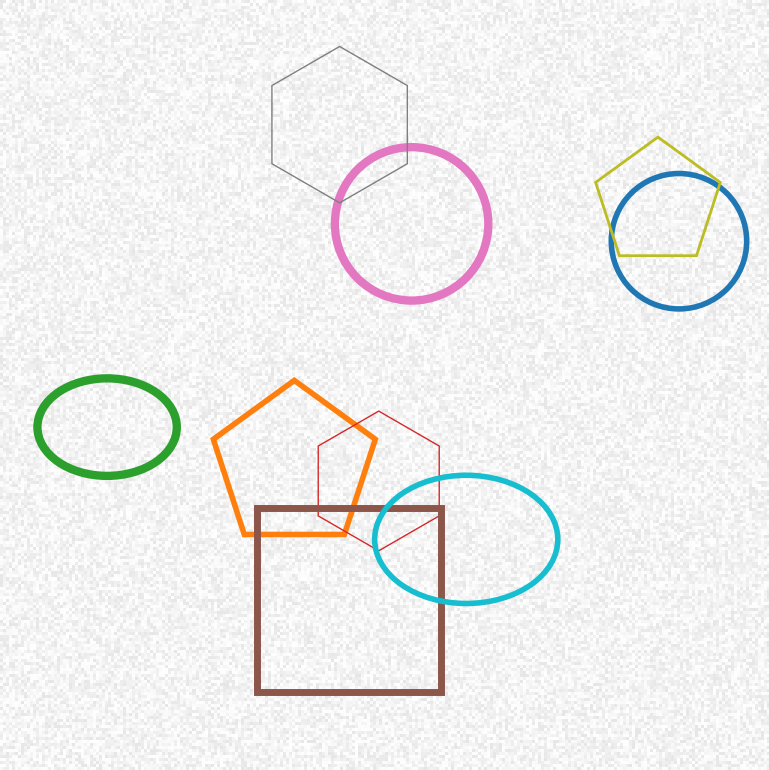[{"shape": "circle", "thickness": 2, "radius": 0.44, "center": [0.882, 0.687]}, {"shape": "pentagon", "thickness": 2, "radius": 0.55, "center": [0.382, 0.395]}, {"shape": "oval", "thickness": 3, "radius": 0.45, "center": [0.139, 0.445]}, {"shape": "hexagon", "thickness": 0.5, "radius": 0.45, "center": [0.492, 0.375]}, {"shape": "square", "thickness": 2.5, "radius": 0.6, "center": [0.453, 0.221]}, {"shape": "circle", "thickness": 3, "radius": 0.5, "center": [0.535, 0.709]}, {"shape": "hexagon", "thickness": 0.5, "radius": 0.51, "center": [0.441, 0.838]}, {"shape": "pentagon", "thickness": 1, "radius": 0.43, "center": [0.854, 0.737]}, {"shape": "oval", "thickness": 2, "radius": 0.59, "center": [0.605, 0.3]}]